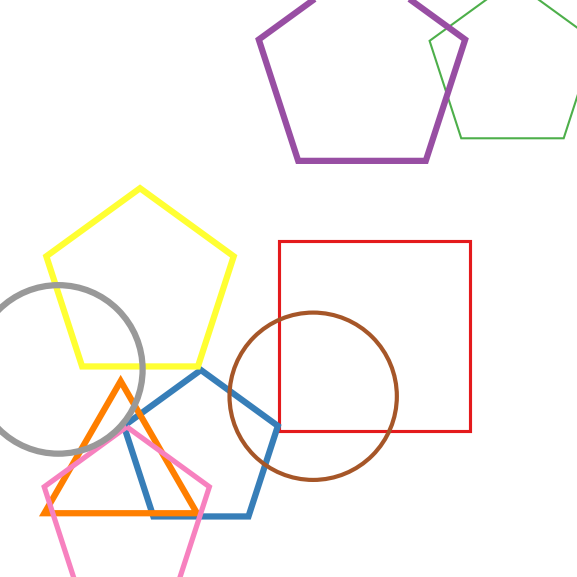[{"shape": "square", "thickness": 1.5, "radius": 0.82, "center": [0.649, 0.418]}, {"shape": "pentagon", "thickness": 3, "radius": 0.7, "center": [0.348, 0.218]}, {"shape": "pentagon", "thickness": 1, "radius": 0.75, "center": [0.887, 0.882]}, {"shape": "pentagon", "thickness": 3, "radius": 0.94, "center": [0.627, 0.873]}, {"shape": "triangle", "thickness": 3, "radius": 0.76, "center": [0.209, 0.187]}, {"shape": "pentagon", "thickness": 3, "radius": 0.85, "center": [0.242, 0.503]}, {"shape": "circle", "thickness": 2, "radius": 0.72, "center": [0.542, 0.313]}, {"shape": "pentagon", "thickness": 2.5, "radius": 0.75, "center": [0.22, 0.11]}, {"shape": "circle", "thickness": 3, "radius": 0.73, "center": [0.101, 0.359]}]